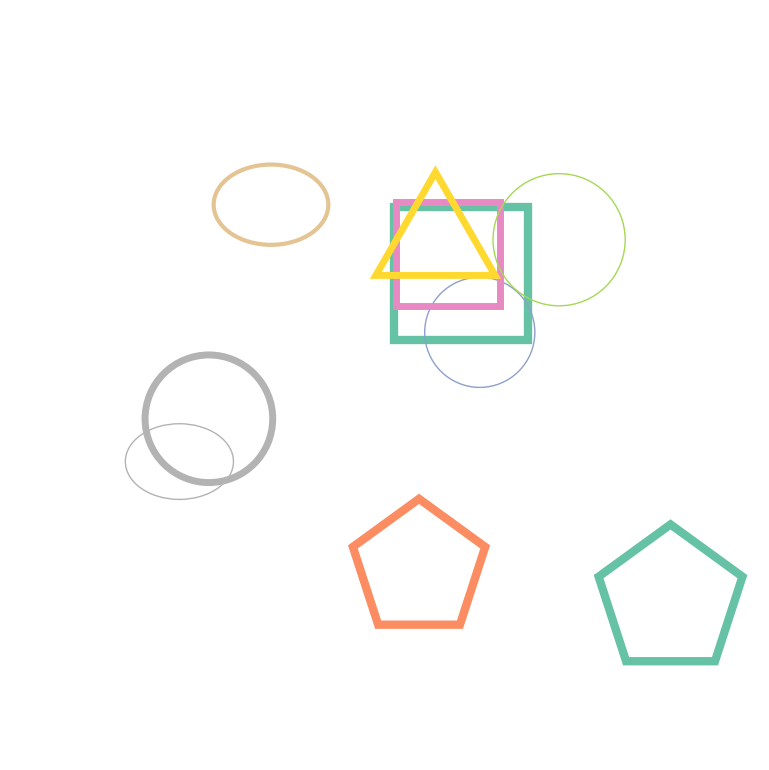[{"shape": "pentagon", "thickness": 3, "radius": 0.49, "center": [0.871, 0.221]}, {"shape": "square", "thickness": 3, "radius": 0.43, "center": [0.599, 0.645]}, {"shape": "pentagon", "thickness": 3, "radius": 0.45, "center": [0.544, 0.262]}, {"shape": "circle", "thickness": 0.5, "radius": 0.36, "center": [0.623, 0.568]}, {"shape": "square", "thickness": 2.5, "radius": 0.34, "center": [0.582, 0.671]}, {"shape": "circle", "thickness": 0.5, "radius": 0.43, "center": [0.726, 0.689]}, {"shape": "triangle", "thickness": 2.5, "radius": 0.45, "center": [0.566, 0.687]}, {"shape": "oval", "thickness": 1.5, "radius": 0.37, "center": [0.352, 0.734]}, {"shape": "oval", "thickness": 0.5, "radius": 0.35, "center": [0.233, 0.401]}, {"shape": "circle", "thickness": 2.5, "radius": 0.41, "center": [0.271, 0.456]}]